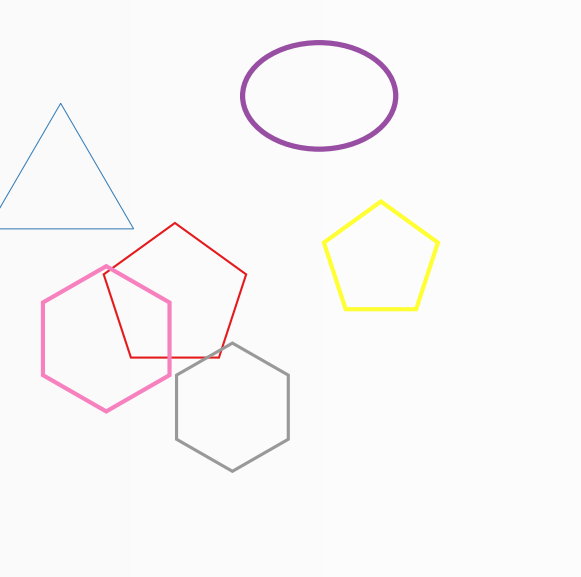[{"shape": "pentagon", "thickness": 1, "radius": 0.64, "center": [0.301, 0.484]}, {"shape": "triangle", "thickness": 0.5, "radius": 0.72, "center": [0.104, 0.675]}, {"shape": "oval", "thickness": 2.5, "radius": 0.66, "center": [0.549, 0.833]}, {"shape": "pentagon", "thickness": 2, "radius": 0.52, "center": [0.655, 0.547]}, {"shape": "hexagon", "thickness": 2, "radius": 0.63, "center": [0.183, 0.412]}, {"shape": "hexagon", "thickness": 1.5, "radius": 0.56, "center": [0.4, 0.294]}]